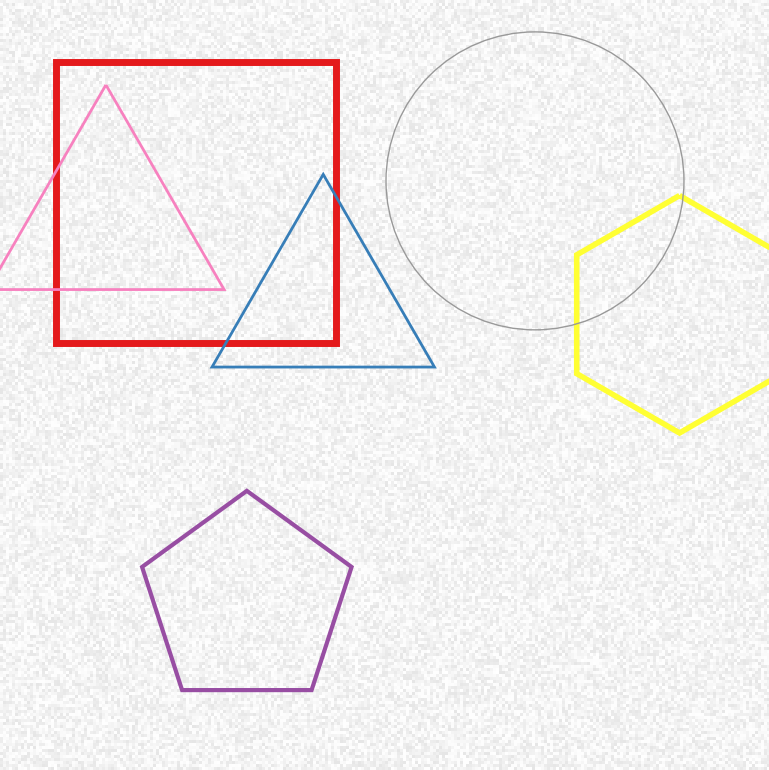[{"shape": "square", "thickness": 2.5, "radius": 0.91, "center": [0.255, 0.737]}, {"shape": "triangle", "thickness": 1, "radius": 0.83, "center": [0.42, 0.607]}, {"shape": "pentagon", "thickness": 1.5, "radius": 0.72, "center": [0.321, 0.219]}, {"shape": "hexagon", "thickness": 2, "radius": 0.77, "center": [0.883, 0.592]}, {"shape": "triangle", "thickness": 1, "radius": 0.89, "center": [0.138, 0.713]}, {"shape": "circle", "thickness": 0.5, "radius": 0.97, "center": [0.695, 0.765]}]